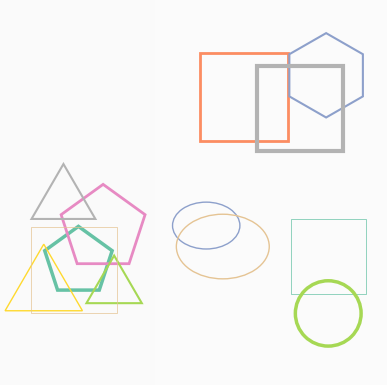[{"shape": "square", "thickness": 0.5, "radius": 0.49, "center": [0.848, 0.333]}, {"shape": "pentagon", "thickness": 2.5, "radius": 0.46, "center": [0.202, 0.321]}, {"shape": "square", "thickness": 2, "radius": 0.57, "center": [0.63, 0.748]}, {"shape": "oval", "thickness": 1, "radius": 0.43, "center": [0.532, 0.414]}, {"shape": "hexagon", "thickness": 1.5, "radius": 0.55, "center": [0.842, 0.804]}, {"shape": "pentagon", "thickness": 2, "radius": 0.57, "center": [0.266, 0.407]}, {"shape": "circle", "thickness": 2.5, "radius": 0.42, "center": [0.847, 0.186]}, {"shape": "triangle", "thickness": 1.5, "radius": 0.41, "center": [0.295, 0.254]}, {"shape": "triangle", "thickness": 1, "radius": 0.58, "center": [0.113, 0.25]}, {"shape": "oval", "thickness": 1, "radius": 0.6, "center": [0.575, 0.36]}, {"shape": "square", "thickness": 0.5, "radius": 0.56, "center": [0.192, 0.298]}, {"shape": "triangle", "thickness": 1.5, "radius": 0.48, "center": [0.164, 0.479]}, {"shape": "square", "thickness": 3, "radius": 0.55, "center": [0.775, 0.717]}]